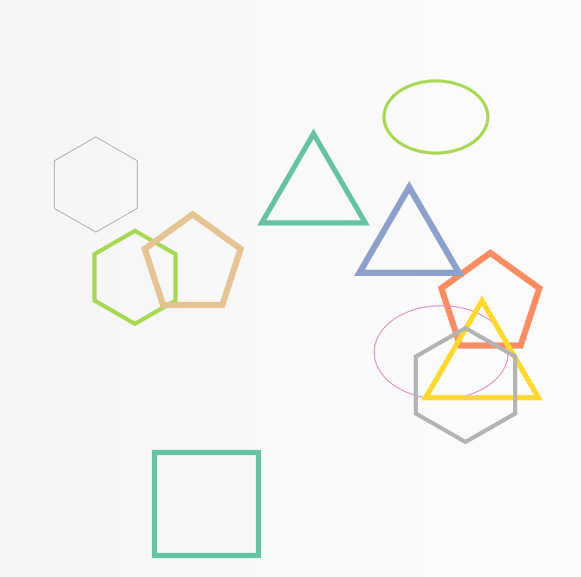[{"shape": "triangle", "thickness": 2.5, "radius": 0.51, "center": [0.539, 0.665]}, {"shape": "square", "thickness": 2.5, "radius": 0.45, "center": [0.355, 0.127]}, {"shape": "pentagon", "thickness": 3, "radius": 0.44, "center": [0.844, 0.473]}, {"shape": "triangle", "thickness": 3, "radius": 0.49, "center": [0.704, 0.576]}, {"shape": "oval", "thickness": 0.5, "radius": 0.58, "center": [0.759, 0.389]}, {"shape": "hexagon", "thickness": 2, "radius": 0.4, "center": [0.232, 0.519]}, {"shape": "oval", "thickness": 1.5, "radius": 0.45, "center": [0.75, 0.797]}, {"shape": "triangle", "thickness": 2.5, "radius": 0.56, "center": [0.829, 0.366]}, {"shape": "pentagon", "thickness": 3, "radius": 0.43, "center": [0.332, 0.541]}, {"shape": "hexagon", "thickness": 0.5, "radius": 0.41, "center": [0.165, 0.68]}, {"shape": "hexagon", "thickness": 2, "radius": 0.49, "center": [0.801, 0.332]}]